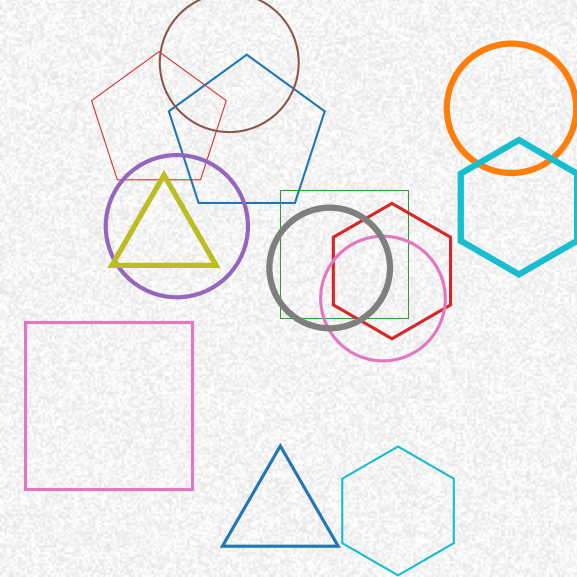[{"shape": "triangle", "thickness": 1.5, "radius": 0.58, "center": [0.485, 0.111]}, {"shape": "pentagon", "thickness": 1, "radius": 0.71, "center": [0.427, 0.763]}, {"shape": "circle", "thickness": 3, "radius": 0.56, "center": [0.886, 0.812]}, {"shape": "square", "thickness": 0.5, "radius": 0.55, "center": [0.596, 0.559]}, {"shape": "pentagon", "thickness": 0.5, "radius": 0.61, "center": [0.275, 0.787]}, {"shape": "hexagon", "thickness": 1.5, "radius": 0.59, "center": [0.679, 0.53]}, {"shape": "circle", "thickness": 2, "radius": 0.62, "center": [0.306, 0.608]}, {"shape": "circle", "thickness": 1, "radius": 0.6, "center": [0.397, 0.891]}, {"shape": "square", "thickness": 1.5, "radius": 0.72, "center": [0.188, 0.297]}, {"shape": "circle", "thickness": 1.5, "radius": 0.54, "center": [0.663, 0.482]}, {"shape": "circle", "thickness": 3, "radius": 0.52, "center": [0.571, 0.535]}, {"shape": "triangle", "thickness": 2.5, "radius": 0.52, "center": [0.284, 0.592]}, {"shape": "hexagon", "thickness": 1, "radius": 0.56, "center": [0.689, 0.114]}, {"shape": "hexagon", "thickness": 3, "radius": 0.58, "center": [0.899, 0.64]}]